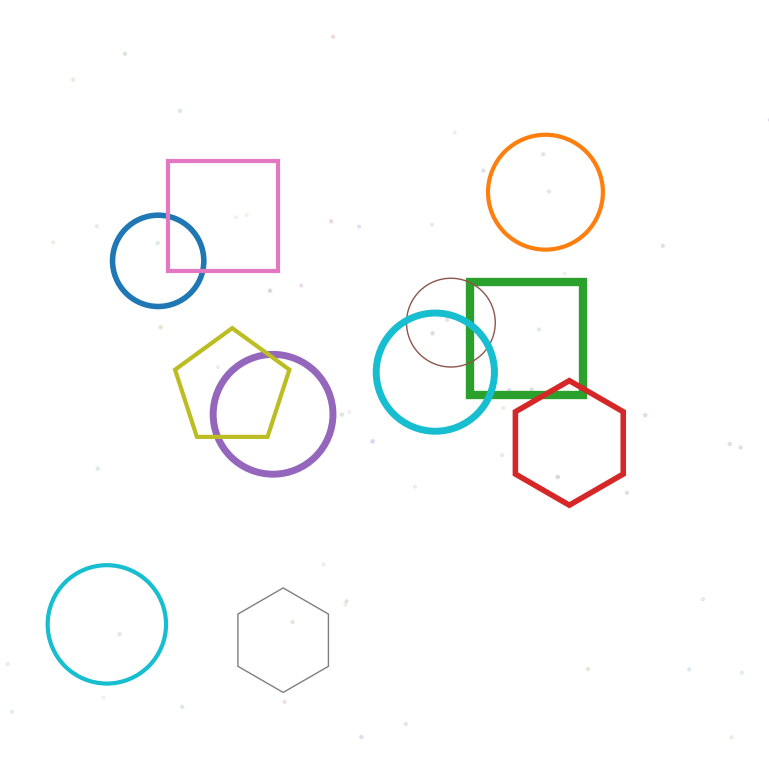[{"shape": "circle", "thickness": 2, "radius": 0.3, "center": [0.205, 0.661]}, {"shape": "circle", "thickness": 1.5, "radius": 0.37, "center": [0.708, 0.75]}, {"shape": "square", "thickness": 3, "radius": 0.37, "center": [0.684, 0.56]}, {"shape": "hexagon", "thickness": 2, "radius": 0.4, "center": [0.739, 0.425]}, {"shape": "circle", "thickness": 2.5, "radius": 0.39, "center": [0.355, 0.462]}, {"shape": "circle", "thickness": 0.5, "radius": 0.29, "center": [0.586, 0.581]}, {"shape": "square", "thickness": 1.5, "radius": 0.36, "center": [0.29, 0.72]}, {"shape": "hexagon", "thickness": 0.5, "radius": 0.34, "center": [0.368, 0.169]}, {"shape": "pentagon", "thickness": 1.5, "radius": 0.39, "center": [0.302, 0.496]}, {"shape": "circle", "thickness": 1.5, "radius": 0.38, "center": [0.139, 0.189]}, {"shape": "circle", "thickness": 2.5, "radius": 0.38, "center": [0.565, 0.517]}]